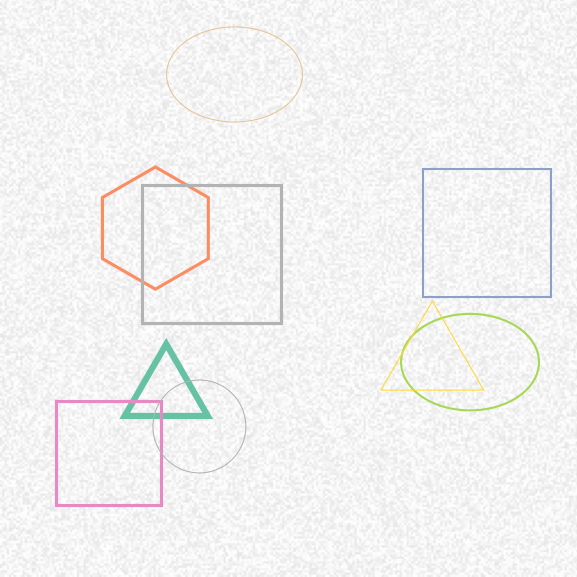[{"shape": "triangle", "thickness": 3, "radius": 0.42, "center": [0.288, 0.32]}, {"shape": "hexagon", "thickness": 1.5, "radius": 0.53, "center": [0.269, 0.604]}, {"shape": "square", "thickness": 1, "radius": 0.56, "center": [0.844, 0.595]}, {"shape": "square", "thickness": 1.5, "radius": 0.45, "center": [0.188, 0.215]}, {"shape": "oval", "thickness": 1, "radius": 0.6, "center": [0.814, 0.372]}, {"shape": "triangle", "thickness": 0.5, "radius": 0.51, "center": [0.749, 0.375]}, {"shape": "oval", "thickness": 0.5, "radius": 0.59, "center": [0.406, 0.87]}, {"shape": "circle", "thickness": 0.5, "radius": 0.4, "center": [0.345, 0.261]}, {"shape": "square", "thickness": 1.5, "radius": 0.6, "center": [0.366, 0.559]}]